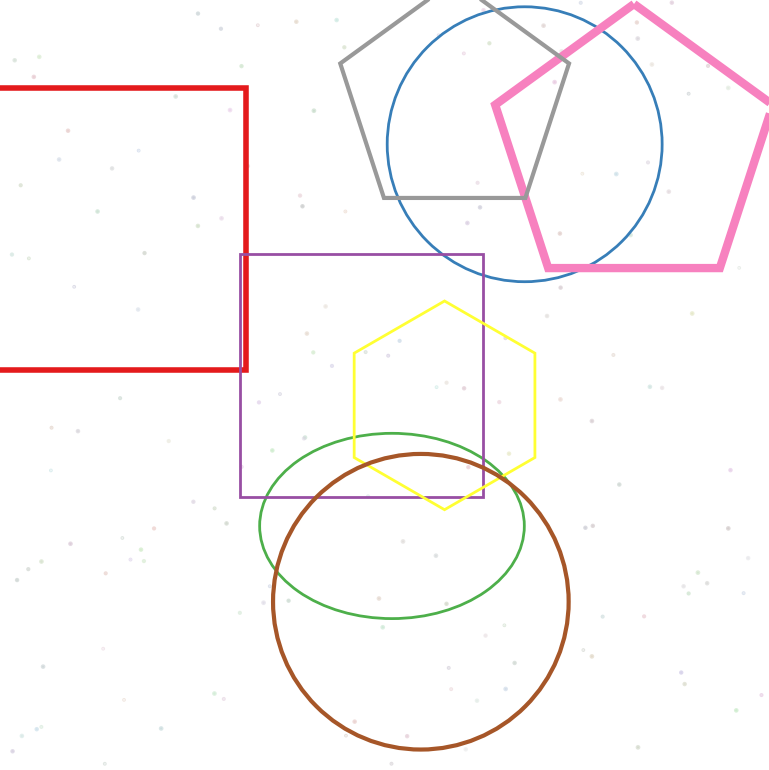[{"shape": "square", "thickness": 2, "radius": 0.91, "center": [0.137, 0.703]}, {"shape": "circle", "thickness": 1, "radius": 0.89, "center": [0.681, 0.813]}, {"shape": "oval", "thickness": 1, "radius": 0.86, "center": [0.509, 0.317]}, {"shape": "square", "thickness": 1, "radius": 0.79, "center": [0.47, 0.512]}, {"shape": "hexagon", "thickness": 1, "radius": 0.68, "center": [0.577, 0.474]}, {"shape": "circle", "thickness": 1.5, "radius": 0.96, "center": [0.547, 0.219]}, {"shape": "pentagon", "thickness": 3, "radius": 0.95, "center": [0.823, 0.805]}, {"shape": "pentagon", "thickness": 1.5, "radius": 0.78, "center": [0.59, 0.869]}]